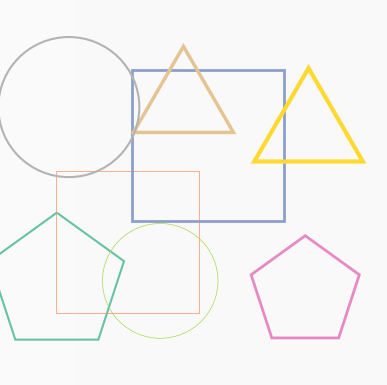[{"shape": "pentagon", "thickness": 1.5, "radius": 0.91, "center": [0.147, 0.265]}, {"shape": "square", "thickness": 0.5, "radius": 0.92, "center": [0.33, 0.371]}, {"shape": "square", "thickness": 2, "radius": 0.98, "center": [0.538, 0.623]}, {"shape": "pentagon", "thickness": 2, "radius": 0.73, "center": [0.788, 0.241]}, {"shape": "circle", "thickness": 0.5, "radius": 0.75, "center": [0.413, 0.27]}, {"shape": "triangle", "thickness": 3, "radius": 0.81, "center": [0.796, 0.661]}, {"shape": "triangle", "thickness": 2.5, "radius": 0.74, "center": [0.473, 0.731]}, {"shape": "circle", "thickness": 1.5, "radius": 0.91, "center": [0.178, 0.722]}]